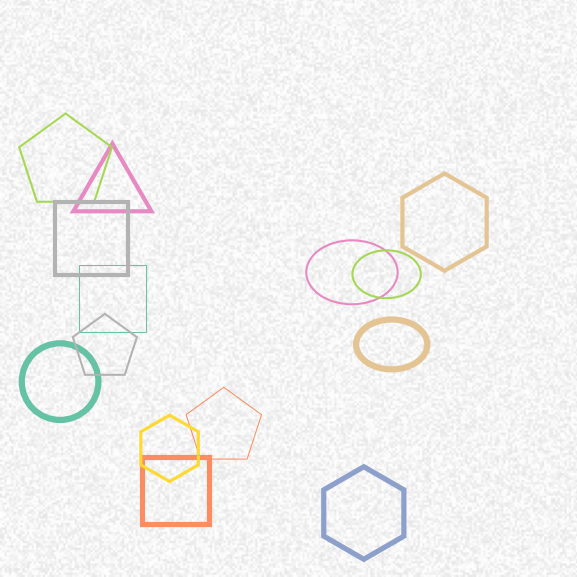[{"shape": "square", "thickness": 0.5, "radius": 0.29, "center": [0.195, 0.482]}, {"shape": "circle", "thickness": 3, "radius": 0.33, "center": [0.104, 0.338]}, {"shape": "pentagon", "thickness": 0.5, "radius": 0.34, "center": [0.388, 0.26]}, {"shape": "square", "thickness": 2.5, "radius": 0.29, "center": [0.304, 0.149]}, {"shape": "hexagon", "thickness": 2.5, "radius": 0.4, "center": [0.63, 0.111]}, {"shape": "oval", "thickness": 1, "radius": 0.4, "center": [0.609, 0.528]}, {"shape": "triangle", "thickness": 2, "radius": 0.39, "center": [0.195, 0.672]}, {"shape": "pentagon", "thickness": 1, "radius": 0.42, "center": [0.114, 0.718]}, {"shape": "oval", "thickness": 1, "radius": 0.3, "center": [0.669, 0.524]}, {"shape": "hexagon", "thickness": 1.5, "radius": 0.29, "center": [0.294, 0.223]}, {"shape": "oval", "thickness": 3, "radius": 0.31, "center": [0.678, 0.403]}, {"shape": "hexagon", "thickness": 2, "radius": 0.42, "center": [0.77, 0.615]}, {"shape": "pentagon", "thickness": 1, "radius": 0.29, "center": [0.182, 0.397]}, {"shape": "square", "thickness": 2, "radius": 0.32, "center": [0.158, 0.586]}]